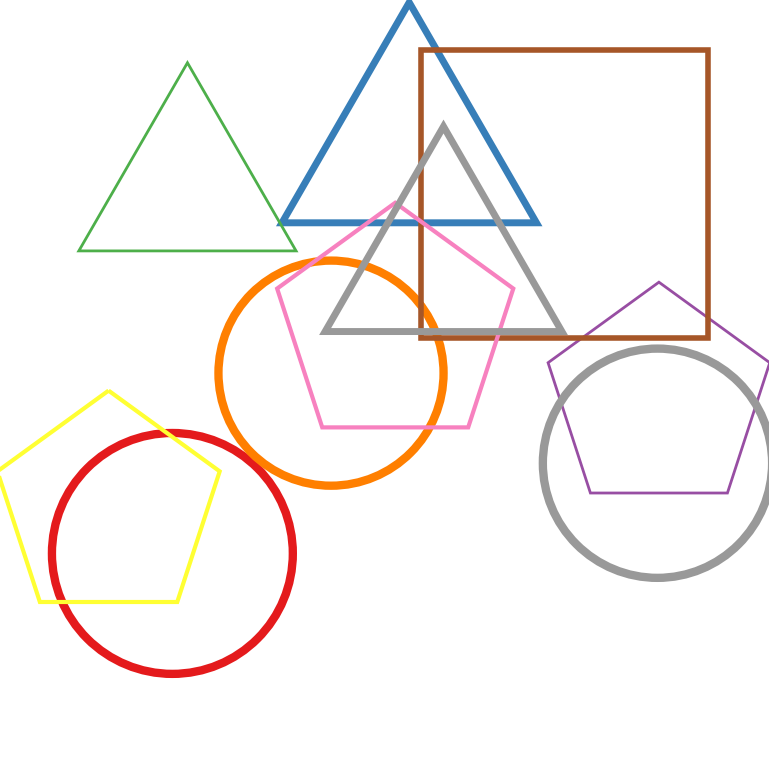[{"shape": "circle", "thickness": 3, "radius": 0.78, "center": [0.224, 0.281]}, {"shape": "triangle", "thickness": 2.5, "radius": 0.95, "center": [0.531, 0.806]}, {"shape": "triangle", "thickness": 1, "radius": 0.81, "center": [0.243, 0.756]}, {"shape": "pentagon", "thickness": 1, "radius": 0.76, "center": [0.856, 0.482]}, {"shape": "circle", "thickness": 3, "radius": 0.73, "center": [0.43, 0.515]}, {"shape": "pentagon", "thickness": 1.5, "radius": 0.76, "center": [0.141, 0.341]}, {"shape": "square", "thickness": 2, "radius": 0.93, "center": [0.734, 0.748]}, {"shape": "pentagon", "thickness": 1.5, "radius": 0.81, "center": [0.513, 0.575]}, {"shape": "triangle", "thickness": 2.5, "radius": 0.89, "center": [0.576, 0.658]}, {"shape": "circle", "thickness": 3, "radius": 0.74, "center": [0.854, 0.398]}]